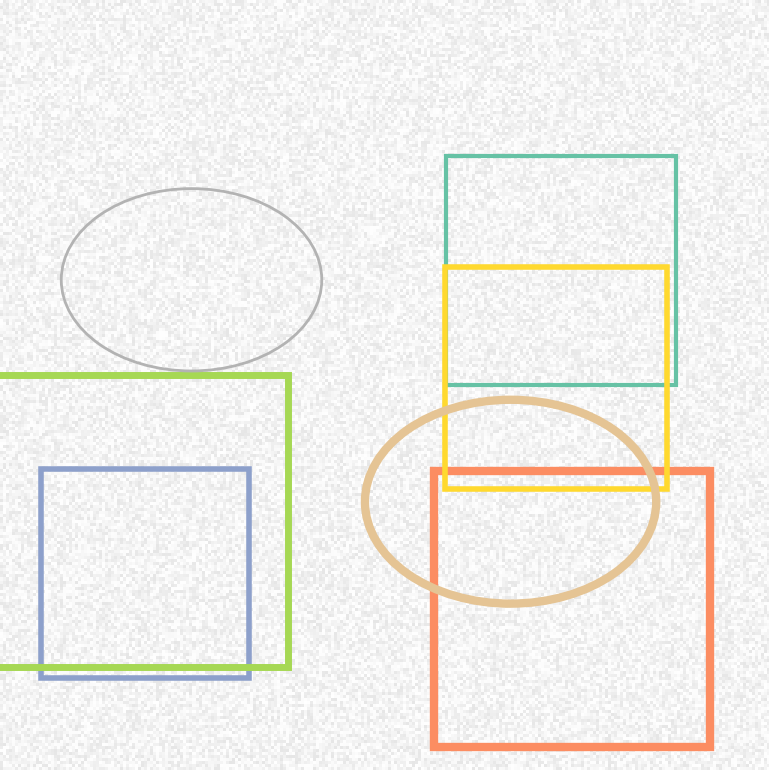[{"shape": "square", "thickness": 1.5, "radius": 0.74, "center": [0.729, 0.648]}, {"shape": "square", "thickness": 3, "radius": 0.9, "center": [0.743, 0.209]}, {"shape": "square", "thickness": 2, "radius": 0.68, "center": [0.188, 0.255]}, {"shape": "square", "thickness": 2.5, "radius": 0.95, "center": [0.185, 0.324]}, {"shape": "square", "thickness": 2, "radius": 0.72, "center": [0.722, 0.509]}, {"shape": "oval", "thickness": 3, "radius": 0.95, "center": [0.663, 0.348]}, {"shape": "oval", "thickness": 1, "radius": 0.85, "center": [0.249, 0.637]}]